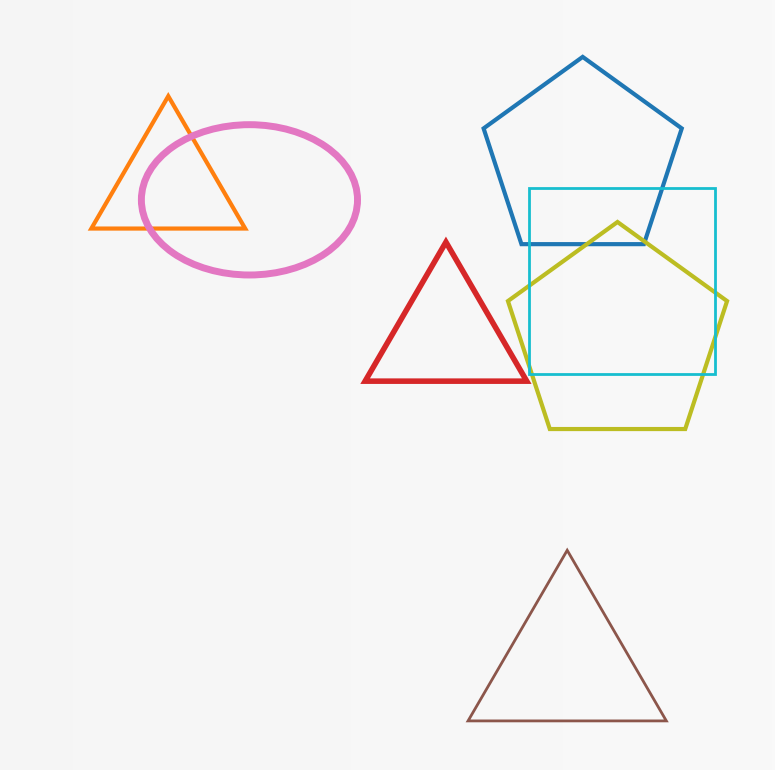[{"shape": "pentagon", "thickness": 1.5, "radius": 0.67, "center": [0.752, 0.792]}, {"shape": "triangle", "thickness": 1.5, "radius": 0.57, "center": [0.217, 0.76]}, {"shape": "triangle", "thickness": 2, "radius": 0.6, "center": [0.575, 0.565]}, {"shape": "triangle", "thickness": 1, "radius": 0.74, "center": [0.732, 0.138]}, {"shape": "oval", "thickness": 2.5, "radius": 0.7, "center": [0.322, 0.74]}, {"shape": "pentagon", "thickness": 1.5, "radius": 0.74, "center": [0.797, 0.563]}, {"shape": "square", "thickness": 1, "radius": 0.6, "center": [0.803, 0.635]}]